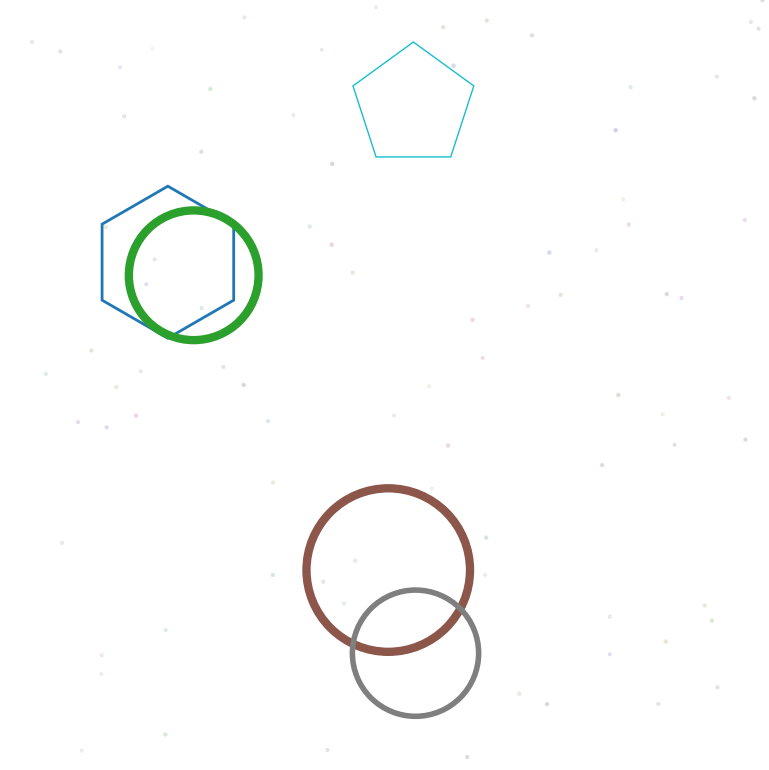[{"shape": "hexagon", "thickness": 1, "radius": 0.49, "center": [0.218, 0.66]}, {"shape": "circle", "thickness": 3, "radius": 0.42, "center": [0.252, 0.643]}, {"shape": "circle", "thickness": 3, "radius": 0.53, "center": [0.504, 0.26]}, {"shape": "circle", "thickness": 2, "radius": 0.41, "center": [0.54, 0.152]}, {"shape": "pentagon", "thickness": 0.5, "radius": 0.41, "center": [0.537, 0.863]}]